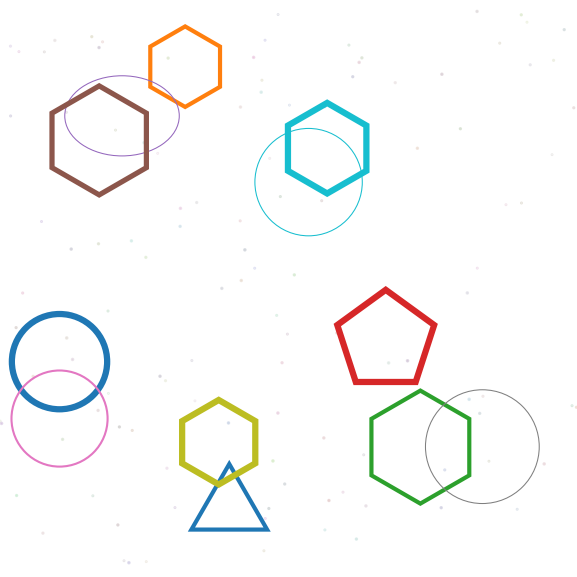[{"shape": "circle", "thickness": 3, "radius": 0.41, "center": [0.103, 0.373]}, {"shape": "triangle", "thickness": 2, "radius": 0.38, "center": [0.397, 0.12]}, {"shape": "hexagon", "thickness": 2, "radius": 0.35, "center": [0.321, 0.884]}, {"shape": "hexagon", "thickness": 2, "radius": 0.49, "center": [0.728, 0.225]}, {"shape": "pentagon", "thickness": 3, "radius": 0.44, "center": [0.668, 0.409]}, {"shape": "oval", "thickness": 0.5, "radius": 0.5, "center": [0.211, 0.799]}, {"shape": "hexagon", "thickness": 2.5, "radius": 0.47, "center": [0.172, 0.756]}, {"shape": "circle", "thickness": 1, "radius": 0.42, "center": [0.103, 0.274]}, {"shape": "circle", "thickness": 0.5, "radius": 0.49, "center": [0.835, 0.226]}, {"shape": "hexagon", "thickness": 3, "radius": 0.37, "center": [0.379, 0.233]}, {"shape": "hexagon", "thickness": 3, "radius": 0.39, "center": [0.567, 0.743]}, {"shape": "circle", "thickness": 0.5, "radius": 0.46, "center": [0.534, 0.684]}]